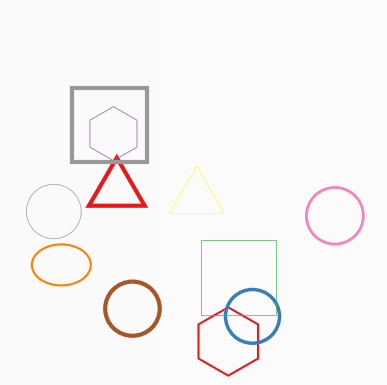[{"shape": "triangle", "thickness": 3, "radius": 0.42, "center": [0.301, 0.507]}, {"shape": "hexagon", "thickness": 1.5, "radius": 0.44, "center": [0.589, 0.113]}, {"shape": "circle", "thickness": 2.5, "radius": 0.35, "center": [0.652, 0.178]}, {"shape": "square", "thickness": 0.5, "radius": 0.49, "center": [0.615, 0.279]}, {"shape": "hexagon", "thickness": 0.5, "radius": 0.35, "center": [0.293, 0.653]}, {"shape": "oval", "thickness": 1.5, "radius": 0.38, "center": [0.158, 0.312]}, {"shape": "triangle", "thickness": 0.5, "radius": 0.41, "center": [0.508, 0.487]}, {"shape": "circle", "thickness": 3, "radius": 0.35, "center": [0.342, 0.198]}, {"shape": "circle", "thickness": 2, "radius": 0.37, "center": [0.864, 0.44]}, {"shape": "circle", "thickness": 0.5, "radius": 0.35, "center": [0.139, 0.451]}, {"shape": "square", "thickness": 3, "radius": 0.48, "center": [0.283, 0.676]}]